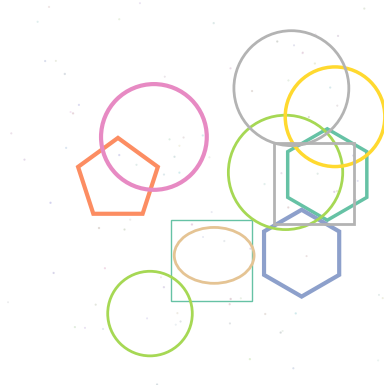[{"shape": "square", "thickness": 1, "radius": 0.53, "center": [0.55, 0.323]}, {"shape": "hexagon", "thickness": 2.5, "radius": 0.59, "center": [0.85, 0.547]}, {"shape": "pentagon", "thickness": 3, "radius": 0.54, "center": [0.306, 0.533]}, {"shape": "hexagon", "thickness": 3, "radius": 0.56, "center": [0.783, 0.342]}, {"shape": "circle", "thickness": 3, "radius": 0.69, "center": [0.4, 0.644]}, {"shape": "circle", "thickness": 2, "radius": 0.55, "center": [0.39, 0.186]}, {"shape": "circle", "thickness": 2, "radius": 0.74, "center": [0.742, 0.552]}, {"shape": "circle", "thickness": 2.5, "radius": 0.65, "center": [0.87, 0.697]}, {"shape": "oval", "thickness": 2, "radius": 0.52, "center": [0.556, 0.337]}, {"shape": "circle", "thickness": 2, "radius": 0.75, "center": [0.757, 0.771]}, {"shape": "square", "thickness": 2, "radius": 0.52, "center": [0.816, 0.523]}]